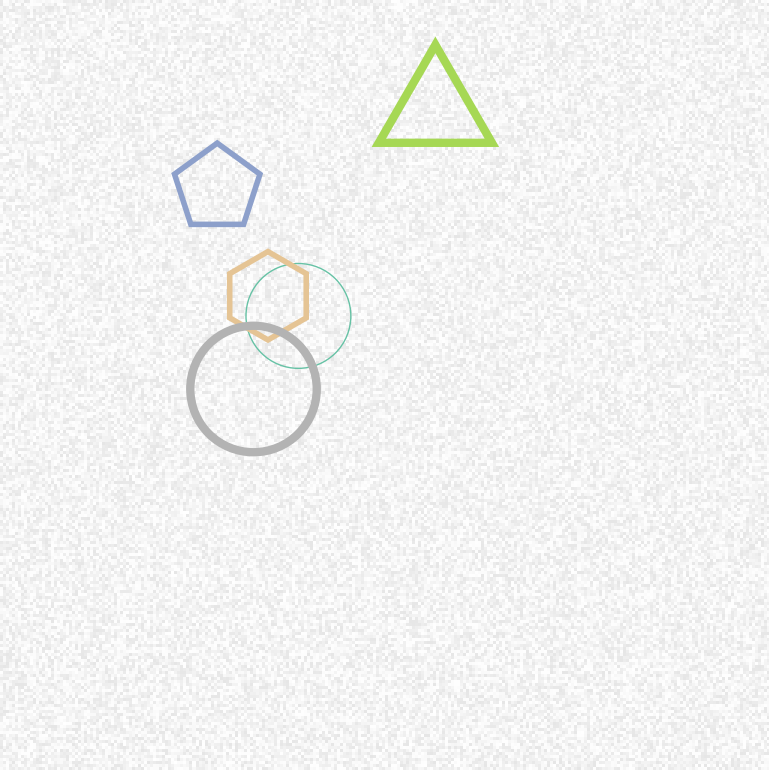[{"shape": "circle", "thickness": 0.5, "radius": 0.34, "center": [0.388, 0.59]}, {"shape": "pentagon", "thickness": 2, "radius": 0.29, "center": [0.282, 0.756]}, {"shape": "triangle", "thickness": 3, "radius": 0.42, "center": [0.565, 0.857]}, {"shape": "hexagon", "thickness": 2, "radius": 0.29, "center": [0.348, 0.616]}, {"shape": "circle", "thickness": 3, "radius": 0.41, "center": [0.329, 0.495]}]